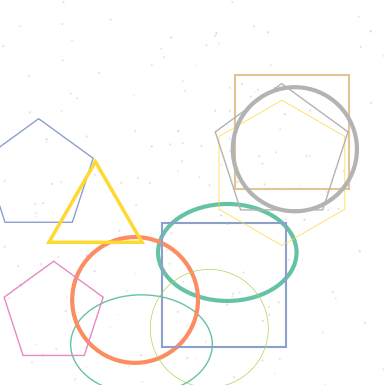[{"shape": "oval", "thickness": 1, "radius": 0.92, "center": [0.367, 0.105]}, {"shape": "oval", "thickness": 3, "radius": 0.9, "center": [0.59, 0.344]}, {"shape": "circle", "thickness": 3, "radius": 0.82, "center": [0.351, 0.221]}, {"shape": "square", "thickness": 1.5, "radius": 0.81, "center": [0.582, 0.259]}, {"shape": "pentagon", "thickness": 1, "radius": 0.74, "center": [0.1, 0.543]}, {"shape": "pentagon", "thickness": 1, "radius": 0.68, "center": [0.139, 0.186]}, {"shape": "circle", "thickness": 0.5, "radius": 0.77, "center": [0.544, 0.147]}, {"shape": "triangle", "thickness": 2.5, "radius": 0.7, "center": [0.248, 0.44]}, {"shape": "hexagon", "thickness": 0.5, "radius": 0.94, "center": [0.732, 0.551]}, {"shape": "square", "thickness": 1.5, "radius": 0.74, "center": [0.758, 0.657]}, {"shape": "circle", "thickness": 3, "radius": 0.81, "center": [0.766, 0.612]}, {"shape": "pentagon", "thickness": 1, "radius": 0.91, "center": [0.732, 0.601]}]